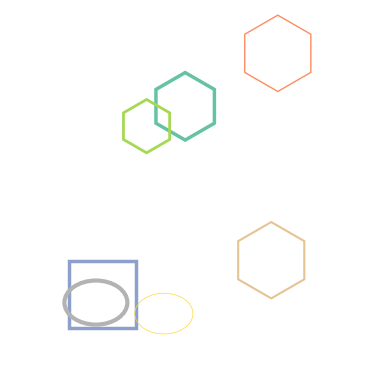[{"shape": "hexagon", "thickness": 2.5, "radius": 0.44, "center": [0.481, 0.724]}, {"shape": "hexagon", "thickness": 1, "radius": 0.5, "center": [0.722, 0.861]}, {"shape": "square", "thickness": 2.5, "radius": 0.43, "center": [0.267, 0.234]}, {"shape": "hexagon", "thickness": 2, "radius": 0.35, "center": [0.381, 0.672]}, {"shape": "oval", "thickness": 0.5, "radius": 0.38, "center": [0.426, 0.185]}, {"shape": "hexagon", "thickness": 1.5, "radius": 0.5, "center": [0.705, 0.324]}, {"shape": "oval", "thickness": 3, "radius": 0.41, "center": [0.249, 0.214]}]